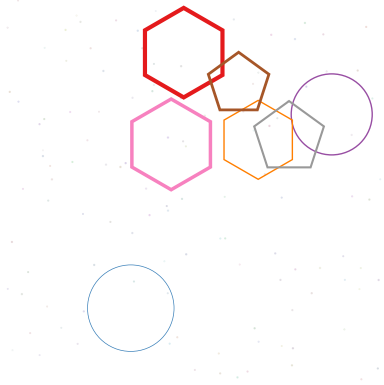[{"shape": "hexagon", "thickness": 3, "radius": 0.58, "center": [0.477, 0.863]}, {"shape": "circle", "thickness": 0.5, "radius": 0.56, "center": [0.34, 0.2]}, {"shape": "circle", "thickness": 1, "radius": 0.53, "center": [0.862, 0.703]}, {"shape": "hexagon", "thickness": 1, "radius": 0.51, "center": [0.671, 0.637]}, {"shape": "pentagon", "thickness": 2, "radius": 0.41, "center": [0.62, 0.782]}, {"shape": "hexagon", "thickness": 2.5, "radius": 0.59, "center": [0.445, 0.625]}, {"shape": "pentagon", "thickness": 1.5, "radius": 0.48, "center": [0.751, 0.642]}]